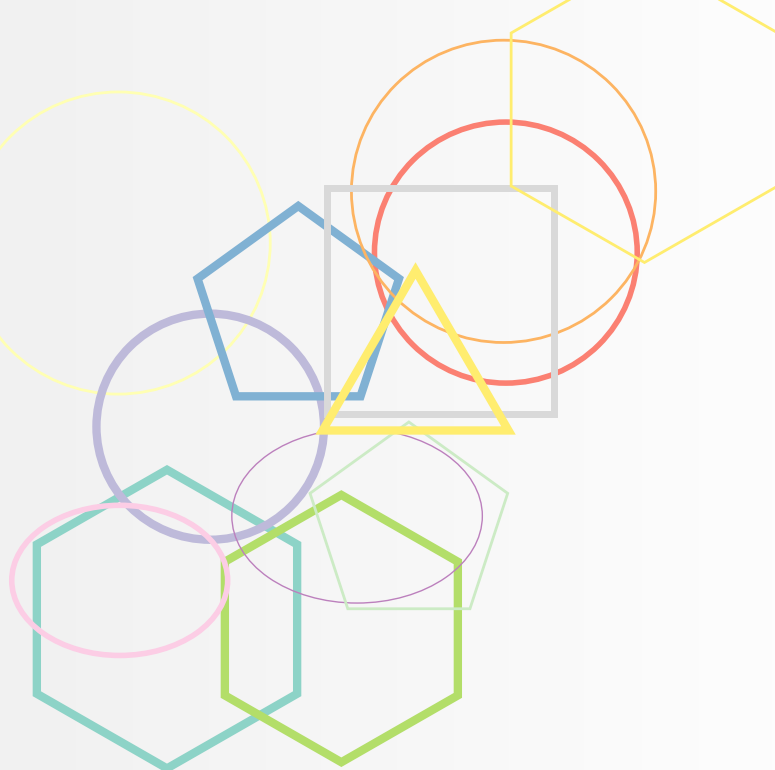[{"shape": "hexagon", "thickness": 3, "radius": 0.97, "center": [0.215, 0.196]}, {"shape": "circle", "thickness": 1, "radius": 0.98, "center": [0.152, 0.684]}, {"shape": "circle", "thickness": 3, "radius": 0.73, "center": [0.271, 0.446]}, {"shape": "circle", "thickness": 2, "radius": 0.85, "center": [0.653, 0.672]}, {"shape": "pentagon", "thickness": 3, "radius": 0.68, "center": [0.385, 0.596]}, {"shape": "circle", "thickness": 1, "radius": 0.98, "center": [0.65, 0.751]}, {"shape": "hexagon", "thickness": 3, "radius": 0.87, "center": [0.44, 0.184]}, {"shape": "oval", "thickness": 2, "radius": 0.7, "center": [0.154, 0.246]}, {"shape": "square", "thickness": 2.5, "radius": 0.73, "center": [0.568, 0.609]}, {"shape": "oval", "thickness": 0.5, "radius": 0.81, "center": [0.461, 0.33]}, {"shape": "pentagon", "thickness": 1, "radius": 0.67, "center": [0.528, 0.318]}, {"shape": "triangle", "thickness": 3, "radius": 0.69, "center": [0.536, 0.51]}, {"shape": "hexagon", "thickness": 1, "radius": 0.99, "center": [0.832, 0.858]}]